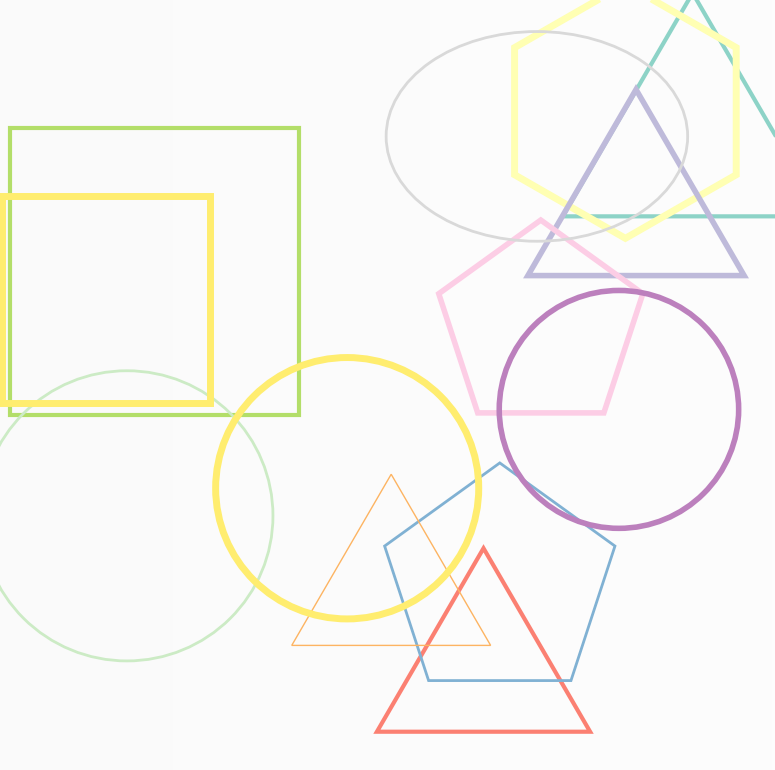[{"shape": "triangle", "thickness": 1.5, "radius": 0.97, "center": [0.894, 0.816]}, {"shape": "hexagon", "thickness": 2.5, "radius": 0.83, "center": [0.807, 0.856]}, {"shape": "triangle", "thickness": 2, "radius": 0.81, "center": [0.821, 0.723]}, {"shape": "triangle", "thickness": 1.5, "radius": 0.79, "center": [0.624, 0.129]}, {"shape": "pentagon", "thickness": 1, "radius": 0.78, "center": [0.645, 0.243]}, {"shape": "triangle", "thickness": 0.5, "radius": 0.74, "center": [0.505, 0.236]}, {"shape": "square", "thickness": 1.5, "radius": 0.93, "center": [0.199, 0.648]}, {"shape": "pentagon", "thickness": 2, "radius": 0.69, "center": [0.698, 0.576]}, {"shape": "oval", "thickness": 1, "radius": 0.97, "center": [0.693, 0.823]}, {"shape": "circle", "thickness": 2, "radius": 0.77, "center": [0.799, 0.468]}, {"shape": "circle", "thickness": 1, "radius": 0.94, "center": [0.164, 0.33]}, {"shape": "square", "thickness": 2.5, "radius": 0.67, "center": [0.137, 0.611]}, {"shape": "circle", "thickness": 2.5, "radius": 0.85, "center": [0.448, 0.366]}]